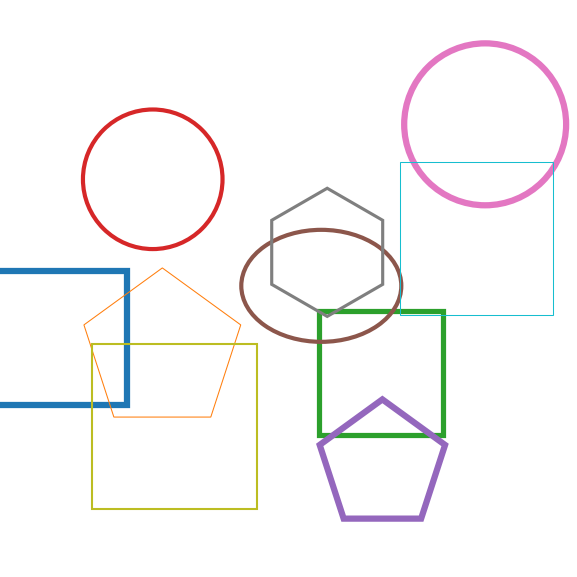[{"shape": "square", "thickness": 3, "radius": 0.58, "center": [0.104, 0.414]}, {"shape": "pentagon", "thickness": 0.5, "radius": 0.71, "center": [0.281, 0.392]}, {"shape": "square", "thickness": 2.5, "radius": 0.54, "center": [0.659, 0.354]}, {"shape": "circle", "thickness": 2, "radius": 0.6, "center": [0.264, 0.689]}, {"shape": "pentagon", "thickness": 3, "radius": 0.57, "center": [0.662, 0.193]}, {"shape": "oval", "thickness": 2, "radius": 0.69, "center": [0.556, 0.504]}, {"shape": "circle", "thickness": 3, "radius": 0.7, "center": [0.84, 0.784]}, {"shape": "hexagon", "thickness": 1.5, "radius": 0.55, "center": [0.567, 0.562]}, {"shape": "square", "thickness": 1, "radius": 0.71, "center": [0.302, 0.26]}, {"shape": "square", "thickness": 0.5, "radius": 0.66, "center": [0.825, 0.586]}]